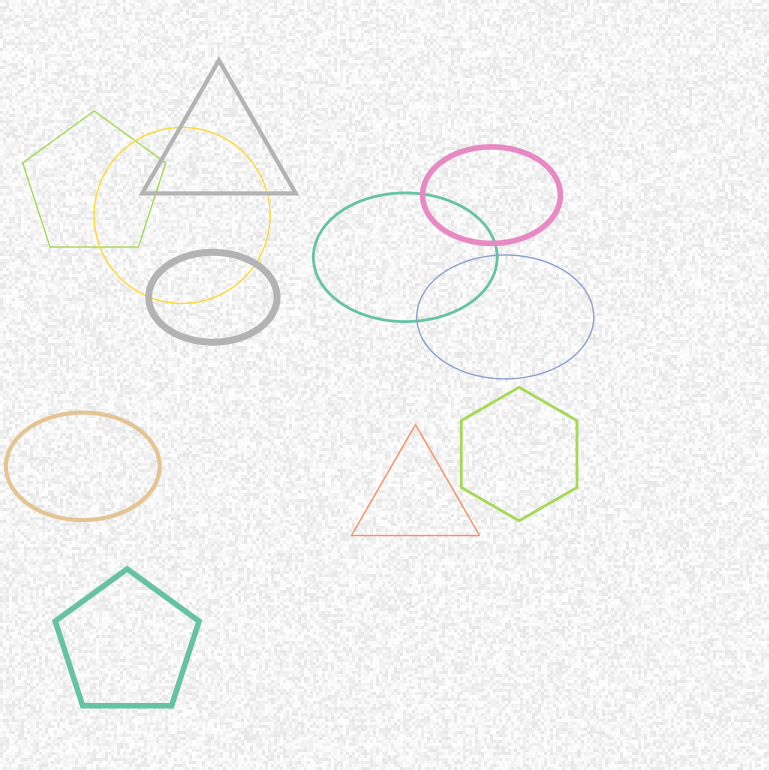[{"shape": "pentagon", "thickness": 2, "radius": 0.49, "center": [0.165, 0.163]}, {"shape": "oval", "thickness": 1, "radius": 0.6, "center": [0.526, 0.666]}, {"shape": "triangle", "thickness": 0.5, "radius": 0.48, "center": [0.54, 0.353]}, {"shape": "oval", "thickness": 0.5, "radius": 0.57, "center": [0.656, 0.588]}, {"shape": "oval", "thickness": 2, "radius": 0.45, "center": [0.638, 0.747]}, {"shape": "hexagon", "thickness": 1, "radius": 0.43, "center": [0.674, 0.41]}, {"shape": "pentagon", "thickness": 0.5, "radius": 0.49, "center": [0.122, 0.758]}, {"shape": "circle", "thickness": 0.5, "radius": 0.57, "center": [0.236, 0.72]}, {"shape": "oval", "thickness": 1.5, "radius": 0.5, "center": [0.108, 0.394]}, {"shape": "triangle", "thickness": 1.5, "radius": 0.58, "center": [0.284, 0.806]}, {"shape": "oval", "thickness": 2.5, "radius": 0.42, "center": [0.276, 0.614]}]